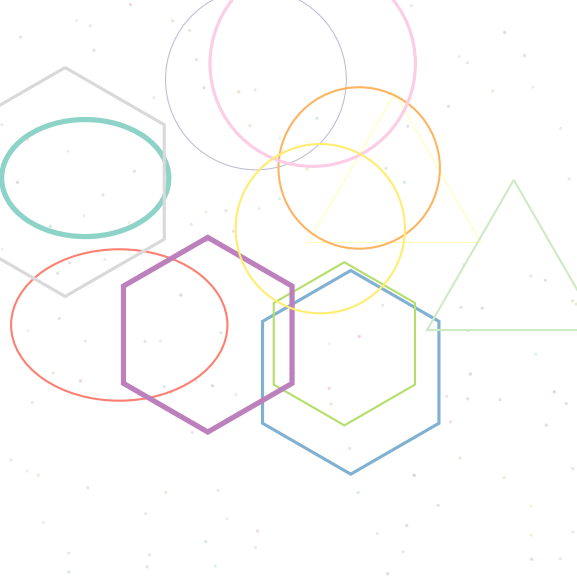[{"shape": "oval", "thickness": 2.5, "radius": 0.72, "center": [0.148, 0.691]}, {"shape": "triangle", "thickness": 0.5, "radius": 0.86, "center": [0.684, 0.666]}, {"shape": "circle", "thickness": 0.5, "radius": 0.78, "center": [0.443, 0.862]}, {"shape": "oval", "thickness": 1, "radius": 0.94, "center": [0.206, 0.436]}, {"shape": "hexagon", "thickness": 1.5, "radius": 0.88, "center": [0.607, 0.354]}, {"shape": "circle", "thickness": 1, "radius": 0.7, "center": [0.622, 0.708]}, {"shape": "hexagon", "thickness": 1, "radius": 0.71, "center": [0.596, 0.404]}, {"shape": "circle", "thickness": 1.5, "radius": 0.89, "center": [0.541, 0.889]}, {"shape": "hexagon", "thickness": 1.5, "radius": 0.99, "center": [0.113, 0.684]}, {"shape": "hexagon", "thickness": 2.5, "radius": 0.84, "center": [0.36, 0.42]}, {"shape": "triangle", "thickness": 1, "radius": 0.87, "center": [0.89, 0.514]}, {"shape": "circle", "thickness": 1, "radius": 0.73, "center": [0.555, 0.603]}]